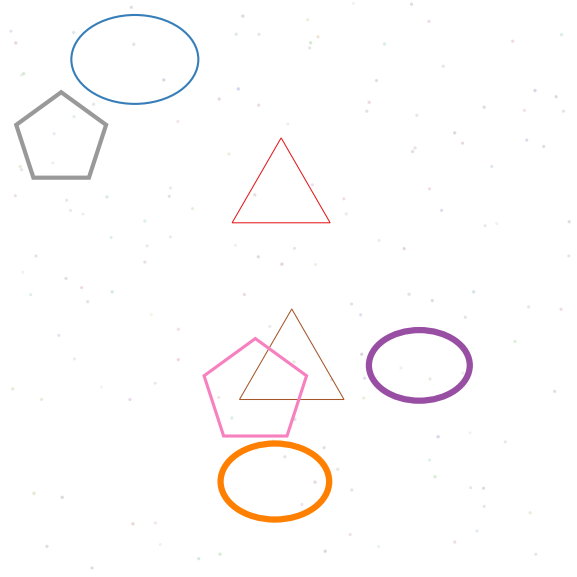[{"shape": "triangle", "thickness": 0.5, "radius": 0.49, "center": [0.487, 0.662]}, {"shape": "oval", "thickness": 1, "radius": 0.55, "center": [0.233, 0.896]}, {"shape": "oval", "thickness": 3, "radius": 0.44, "center": [0.726, 0.366]}, {"shape": "oval", "thickness": 3, "radius": 0.47, "center": [0.476, 0.165]}, {"shape": "triangle", "thickness": 0.5, "radius": 0.52, "center": [0.505, 0.36]}, {"shape": "pentagon", "thickness": 1.5, "radius": 0.47, "center": [0.442, 0.32]}, {"shape": "pentagon", "thickness": 2, "radius": 0.41, "center": [0.106, 0.758]}]